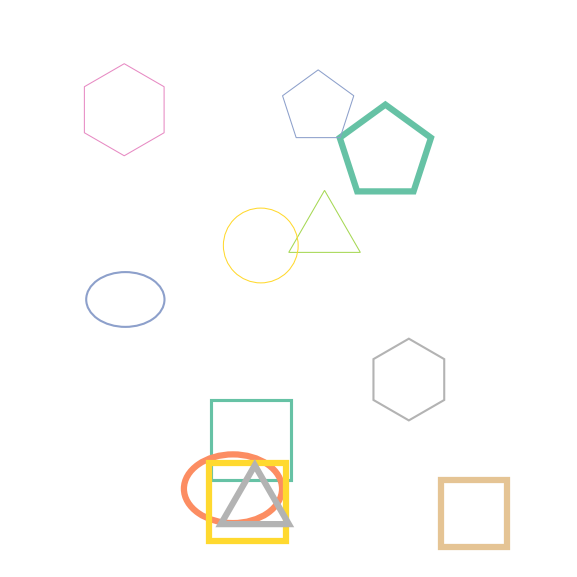[{"shape": "pentagon", "thickness": 3, "radius": 0.42, "center": [0.667, 0.735]}, {"shape": "square", "thickness": 1.5, "radius": 0.35, "center": [0.435, 0.237]}, {"shape": "oval", "thickness": 3, "radius": 0.42, "center": [0.403, 0.153]}, {"shape": "oval", "thickness": 1, "radius": 0.34, "center": [0.217, 0.481]}, {"shape": "pentagon", "thickness": 0.5, "radius": 0.32, "center": [0.551, 0.813]}, {"shape": "hexagon", "thickness": 0.5, "radius": 0.4, "center": [0.215, 0.809]}, {"shape": "triangle", "thickness": 0.5, "radius": 0.36, "center": [0.562, 0.598]}, {"shape": "square", "thickness": 3, "radius": 0.33, "center": [0.428, 0.13]}, {"shape": "circle", "thickness": 0.5, "radius": 0.32, "center": [0.452, 0.574]}, {"shape": "square", "thickness": 3, "radius": 0.29, "center": [0.821, 0.11]}, {"shape": "hexagon", "thickness": 1, "radius": 0.35, "center": [0.708, 0.342]}, {"shape": "triangle", "thickness": 3, "radius": 0.34, "center": [0.441, 0.126]}]